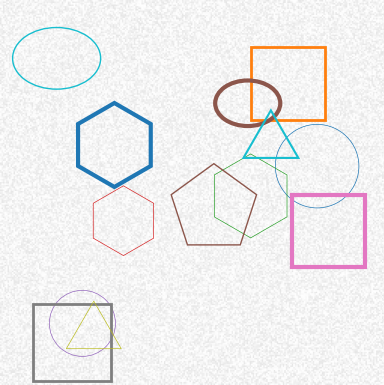[{"shape": "circle", "thickness": 0.5, "radius": 0.54, "center": [0.824, 0.568]}, {"shape": "hexagon", "thickness": 3, "radius": 0.55, "center": [0.297, 0.623]}, {"shape": "square", "thickness": 2, "radius": 0.48, "center": [0.748, 0.783]}, {"shape": "hexagon", "thickness": 0.5, "radius": 0.54, "center": [0.651, 0.491]}, {"shape": "hexagon", "thickness": 0.5, "radius": 0.45, "center": [0.321, 0.427]}, {"shape": "circle", "thickness": 0.5, "radius": 0.43, "center": [0.214, 0.16]}, {"shape": "pentagon", "thickness": 1, "radius": 0.58, "center": [0.555, 0.458]}, {"shape": "oval", "thickness": 3, "radius": 0.42, "center": [0.643, 0.732]}, {"shape": "square", "thickness": 3, "radius": 0.47, "center": [0.853, 0.4]}, {"shape": "square", "thickness": 2, "radius": 0.5, "center": [0.187, 0.11]}, {"shape": "triangle", "thickness": 0.5, "radius": 0.41, "center": [0.244, 0.136]}, {"shape": "triangle", "thickness": 1.5, "radius": 0.41, "center": [0.704, 0.631]}, {"shape": "oval", "thickness": 1, "radius": 0.57, "center": [0.147, 0.849]}]